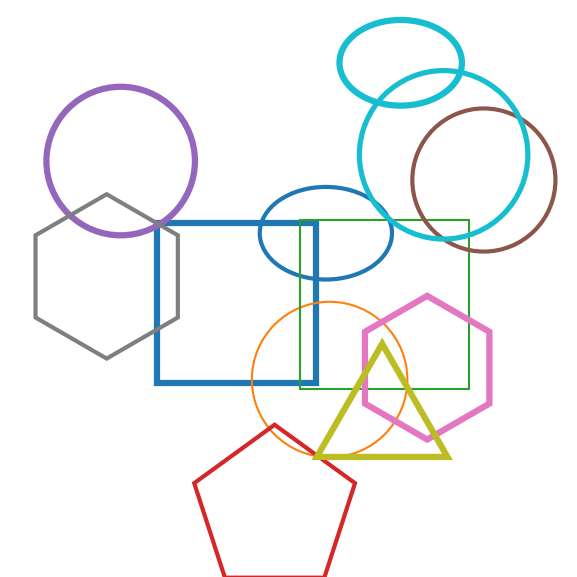[{"shape": "oval", "thickness": 2, "radius": 0.57, "center": [0.564, 0.595]}, {"shape": "square", "thickness": 3, "radius": 0.69, "center": [0.409, 0.474]}, {"shape": "circle", "thickness": 1, "radius": 0.67, "center": [0.571, 0.342]}, {"shape": "square", "thickness": 1, "radius": 0.73, "center": [0.666, 0.472]}, {"shape": "pentagon", "thickness": 2, "radius": 0.73, "center": [0.476, 0.117]}, {"shape": "circle", "thickness": 3, "radius": 0.64, "center": [0.209, 0.72]}, {"shape": "circle", "thickness": 2, "radius": 0.62, "center": [0.838, 0.687]}, {"shape": "hexagon", "thickness": 3, "radius": 0.62, "center": [0.74, 0.362]}, {"shape": "hexagon", "thickness": 2, "radius": 0.71, "center": [0.185, 0.521]}, {"shape": "triangle", "thickness": 3, "radius": 0.65, "center": [0.662, 0.273]}, {"shape": "circle", "thickness": 2.5, "radius": 0.73, "center": [0.768, 0.731]}, {"shape": "oval", "thickness": 3, "radius": 0.53, "center": [0.694, 0.89]}]